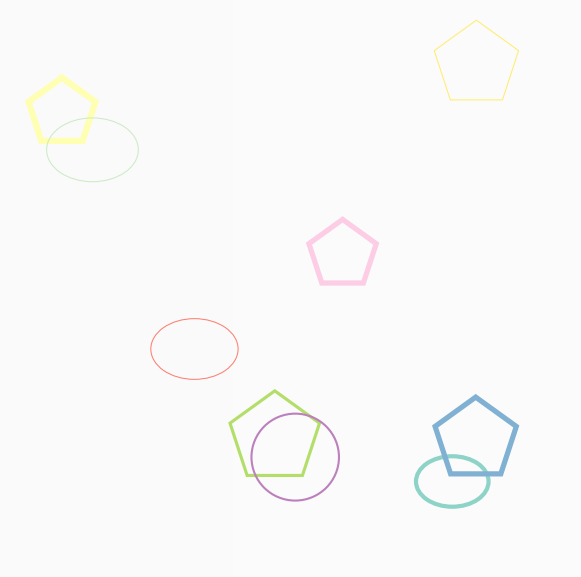[{"shape": "oval", "thickness": 2, "radius": 0.31, "center": [0.778, 0.165]}, {"shape": "pentagon", "thickness": 3, "radius": 0.3, "center": [0.107, 0.804]}, {"shape": "oval", "thickness": 0.5, "radius": 0.38, "center": [0.335, 0.395]}, {"shape": "pentagon", "thickness": 2.5, "radius": 0.37, "center": [0.818, 0.238]}, {"shape": "pentagon", "thickness": 1.5, "radius": 0.4, "center": [0.473, 0.241]}, {"shape": "pentagon", "thickness": 2.5, "radius": 0.3, "center": [0.589, 0.558]}, {"shape": "circle", "thickness": 1, "radius": 0.38, "center": [0.508, 0.208]}, {"shape": "oval", "thickness": 0.5, "radius": 0.39, "center": [0.159, 0.74]}, {"shape": "pentagon", "thickness": 0.5, "radius": 0.38, "center": [0.82, 0.888]}]